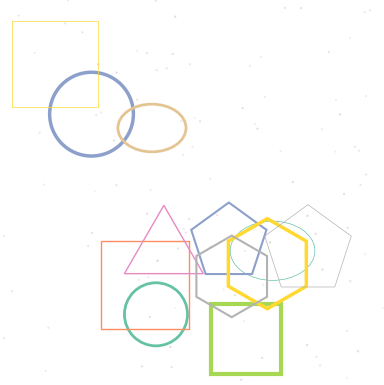[{"shape": "circle", "thickness": 2, "radius": 0.41, "center": [0.405, 0.184]}, {"shape": "oval", "thickness": 0.5, "radius": 0.55, "center": [0.708, 0.349]}, {"shape": "square", "thickness": 1, "radius": 0.57, "center": [0.376, 0.259]}, {"shape": "circle", "thickness": 2.5, "radius": 0.54, "center": [0.238, 0.704]}, {"shape": "pentagon", "thickness": 1.5, "radius": 0.51, "center": [0.594, 0.371]}, {"shape": "triangle", "thickness": 1, "radius": 0.59, "center": [0.426, 0.348]}, {"shape": "square", "thickness": 3, "radius": 0.46, "center": [0.639, 0.12]}, {"shape": "square", "thickness": 0.5, "radius": 0.56, "center": [0.142, 0.834]}, {"shape": "hexagon", "thickness": 2.5, "radius": 0.58, "center": [0.694, 0.315]}, {"shape": "oval", "thickness": 2, "radius": 0.44, "center": [0.395, 0.668]}, {"shape": "hexagon", "thickness": 1.5, "radius": 0.53, "center": [0.602, 0.282]}, {"shape": "pentagon", "thickness": 0.5, "radius": 0.59, "center": [0.8, 0.35]}]